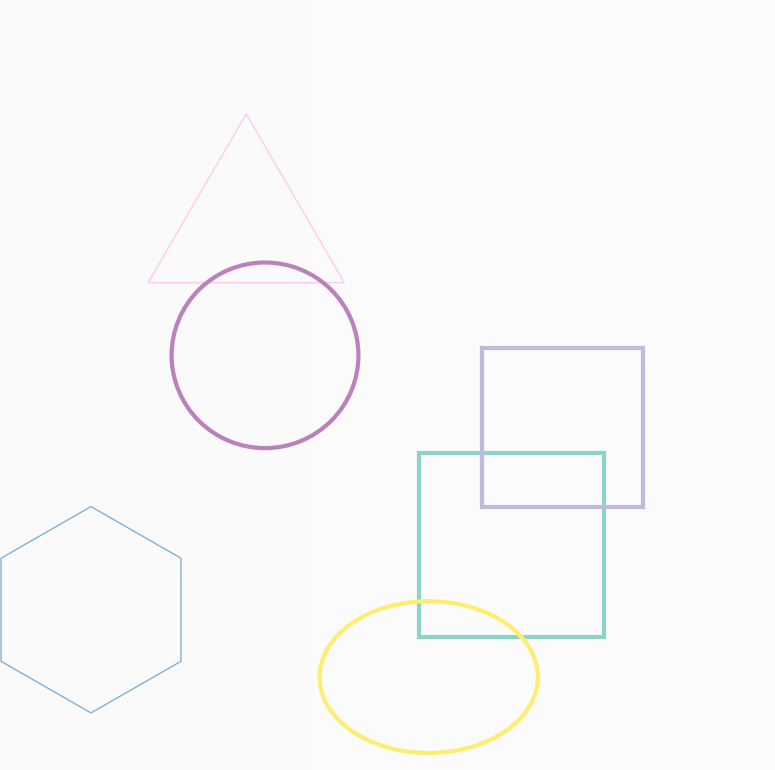[{"shape": "square", "thickness": 1.5, "radius": 0.6, "center": [0.66, 0.292]}, {"shape": "square", "thickness": 1.5, "radius": 0.52, "center": [0.726, 0.445]}, {"shape": "hexagon", "thickness": 0.5, "radius": 0.67, "center": [0.117, 0.208]}, {"shape": "triangle", "thickness": 0.5, "radius": 0.73, "center": [0.318, 0.706]}, {"shape": "circle", "thickness": 1.5, "radius": 0.6, "center": [0.342, 0.539]}, {"shape": "oval", "thickness": 1.5, "radius": 0.7, "center": [0.553, 0.121]}]